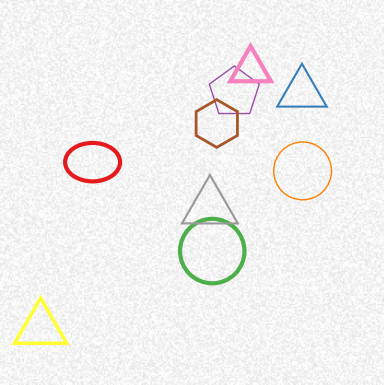[{"shape": "oval", "thickness": 3, "radius": 0.36, "center": [0.241, 0.579]}, {"shape": "triangle", "thickness": 1.5, "radius": 0.37, "center": [0.784, 0.76]}, {"shape": "circle", "thickness": 3, "radius": 0.42, "center": [0.551, 0.348]}, {"shape": "pentagon", "thickness": 1, "radius": 0.34, "center": [0.609, 0.76]}, {"shape": "circle", "thickness": 1, "radius": 0.38, "center": [0.786, 0.556]}, {"shape": "triangle", "thickness": 2.5, "radius": 0.39, "center": [0.106, 0.147]}, {"shape": "hexagon", "thickness": 2, "radius": 0.31, "center": [0.563, 0.679]}, {"shape": "triangle", "thickness": 3, "radius": 0.3, "center": [0.651, 0.819]}, {"shape": "triangle", "thickness": 1.5, "radius": 0.42, "center": [0.545, 0.462]}]